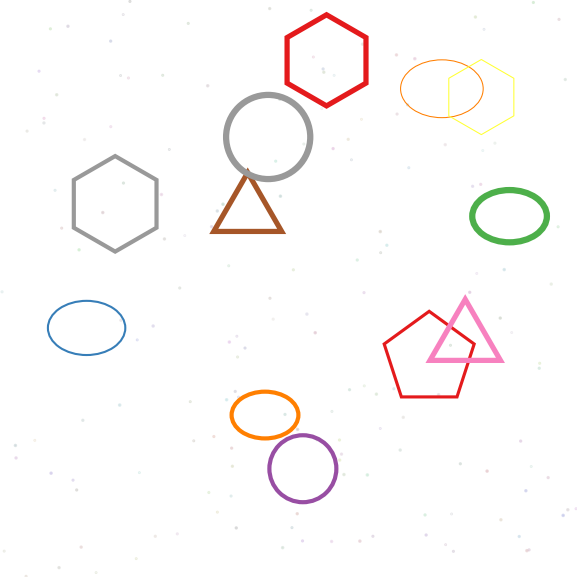[{"shape": "pentagon", "thickness": 1.5, "radius": 0.41, "center": [0.743, 0.378]}, {"shape": "hexagon", "thickness": 2.5, "radius": 0.39, "center": [0.565, 0.895]}, {"shape": "oval", "thickness": 1, "radius": 0.34, "center": [0.15, 0.431]}, {"shape": "oval", "thickness": 3, "radius": 0.32, "center": [0.882, 0.625]}, {"shape": "circle", "thickness": 2, "radius": 0.29, "center": [0.524, 0.187]}, {"shape": "oval", "thickness": 0.5, "radius": 0.36, "center": [0.765, 0.845]}, {"shape": "oval", "thickness": 2, "radius": 0.29, "center": [0.459, 0.28]}, {"shape": "hexagon", "thickness": 0.5, "radius": 0.33, "center": [0.833, 0.831]}, {"shape": "triangle", "thickness": 2.5, "radius": 0.34, "center": [0.429, 0.632]}, {"shape": "triangle", "thickness": 2.5, "radius": 0.35, "center": [0.806, 0.41]}, {"shape": "circle", "thickness": 3, "radius": 0.36, "center": [0.464, 0.762]}, {"shape": "hexagon", "thickness": 2, "radius": 0.41, "center": [0.199, 0.646]}]